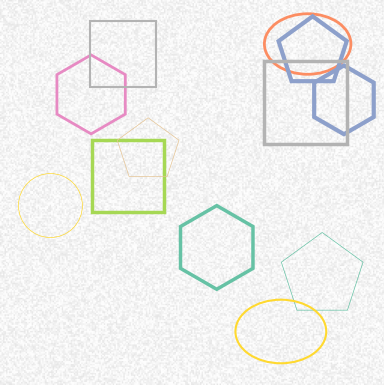[{"shape": "hexagon", "thickness": 2.5, "radius": 0.54, "center": [0.563, 0.357]}, {"shape": "pentagon", "thickness": 0.5, "radius": 0.56, "center": [0.837, 0.285]}, {"shape": "oval", "thickness": 2, "radius": 0.56, "center": [0.799, 0.886]}, {"shape": "pentagon", "thickness": 3, "radius": 0.47, "center": [0.812, 0.864]}, {"shape": "hexagon", "thickness": 3, "radius": 0.45, "center": [0.893, 0.741]}, {"shape": "hexagon", "thickness": 2, "radius": 0.51, "center": [0.237, 0.755]}, {"shape": "square", "thickness": 2.5, "radius": 0.47, "center": [0.334, 0.543]}, {"shape": "circle", "thickness": 0.5, "radius": 0.42, "center": [0.131, 0.466]}, {"shape": "oval", "thickness": 1.5, "radius": 0.59, "center": [0.729, 0.139]}, {"shape": "pentagon", "thickness": 0.5, "radius": 0.42, "center": [0.385, 0.61]}, {"shape": "square", "thickness": 1.5, "radius": 0.43, "center": [0.32, 0.86]}, {"shape": "square", "thickness": 2.5, "radius": 0.54, "center": [0.794, 0.734]}]